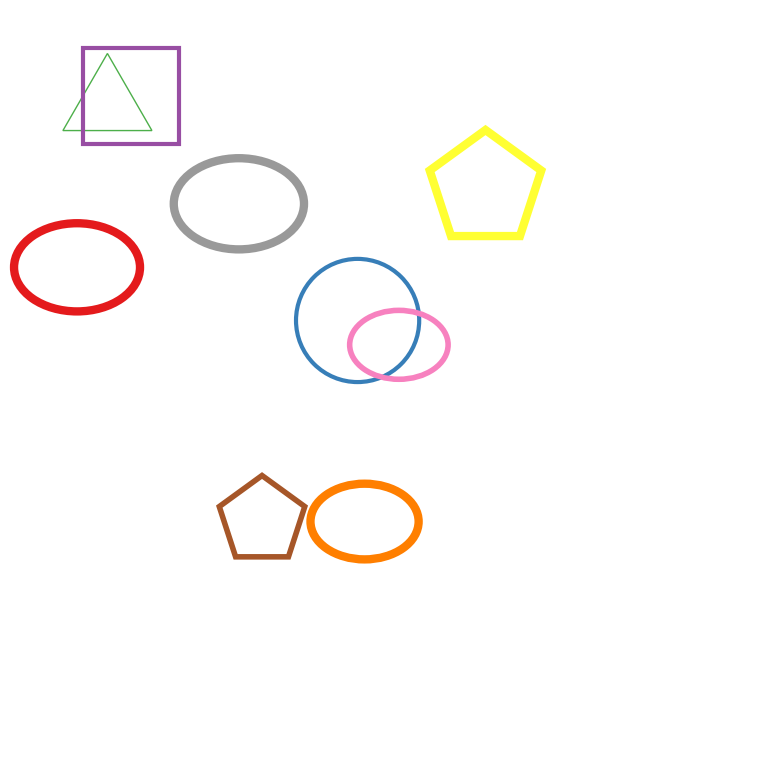[{"shape": "oval", "thickness": 3, "radius": 0.41, "center": [0.1, 0.653]}, {"shape": "circle", "thickness": 1.5, "radius": 0.4, "center": [0.464, 0.584]}, {"shape": "triangle", "thickness": 0.5, "radius": 0.33, "center": [0.14, 0.864]}, {"shape": "square", "thickness": 1.5, "radius": 0.31, "center": [0.17, 0.875]}, {"shape": "oval", "thickness": 3, "radius": 0.35, "center": [0.473, 0.323]}, {"shape": "pentagon", "thickness": 3, "radius": 0.38, "center": [0.631, 0.755]}, {"shape": "pentagon", "thickness": 2, "radius": 0.29, "center": [0.34, 0.324]}, {"shape": "oval", "thickness": 2, "radius": 0.32, "center": [0.518, 0.552]}, {"shape": "oval", "thickness": 3, "radius": 0.42, "center": [0.31, 0.735]}]